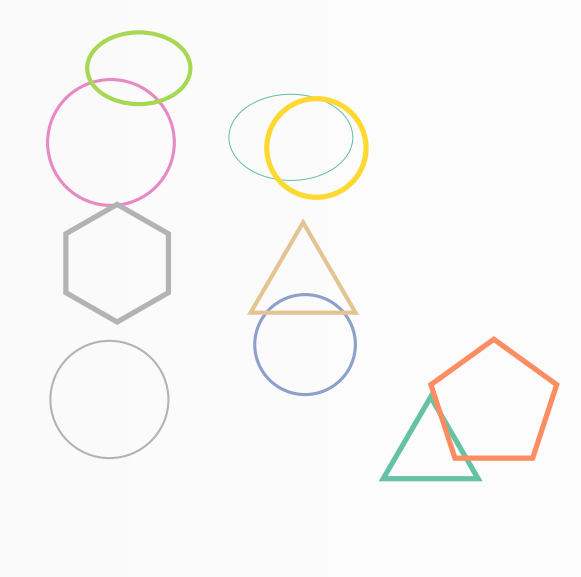[{"shape": "oval", "thickness": 0.5, "radius": 0.53, "center": [0.5, 0.761]}, {"shape": "triangle", "thickness": 2.5, "radius": 0.47, "center": [0.741, 0.217]}, {"shape": "pentagon", "thickness": 2.5, "radius": 0.57, "center": [0.85, 0.298]}, {"shape": "circle", "thickness": 1.5, "radius": 0.43, "center": [0.525, 0.402]}, {"shape": "circle", "thickness": 1.5, "radius": 0.55, "center": [0.191, 0.752]}, {"shape": "oval", "thickness": 2, "radius": 0.44, "center": [0.239, 0.881]}, {"shape": "circle", "thickness": 2.5, "radius": 0.43, "center": [0.544, 0.743]}, {"shape": "triangle", "thickness": 2, "radius": 0.52, "center": [0.521, 0.51]}, {"shape": "hexagon", "thickness": 2.5, "radius": 0.51, "center": [0.202, 0.543]}, {"shape": "circle", "thickness": 1, "radius": 0.51, "center": [0.188, 0.307]}]